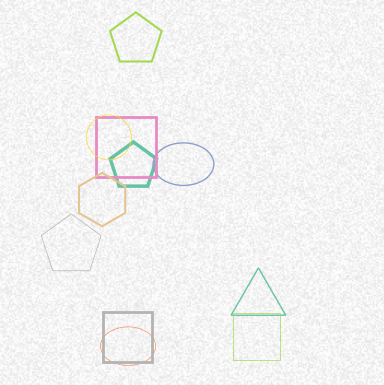[{"shape": "triangle", "thickness": 1, "radius": 0.41, "center": [0.671, 0.222]}, {"shape": "pentagon", "thickness": 2.5, "radius": 0.32, "center": [0.347, 0.568]}, {"shape": "oval", "thickness": 0.5, "radius": 0.36, "center": [0.333, 0.101]}, {"shape": "oval", "thickness": 1, "radius": 0.4, "center": [0.477, 0.574]}, {"shape": "square", "thickness": 2, "radius": 0.39, "center": [0.328, 0.617]}, {"shape": "square", "thickness": 0.5, "radius": 0.3, "center": [0.667, 0.126]}, {"shape": "pentagon", "thickness": 1.5, "radius": 0.35, "center": [0.353, 0.897]}, {"shape": "circle", "thickness": 0.5, "radius": 0.29, "center": [0.283, 0.643]}, {"shape": "hexagon", "thickness": 1.5, "radius": 0.35, "center": [0.265, 0.482]}, {"shape": "pentagon", "thickness": 0.5, "radius": 0.41, "center": [0.185, 0.363]}, {"shape": "square", "thickness": 2, "radius": 0.32, "center": [0.332, 0.126]}]